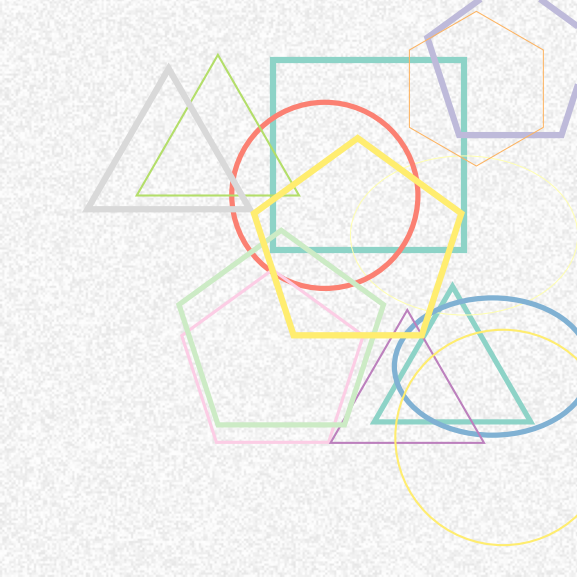[{"shape": "square", "thickness": 3, "radius": 0.83, "center": [0.638, 0.731]}, {"shape": "triangle", "thickness": 2.5, "radius": 0.78, "center": [0.784, 0.347]}, {"shape": "oval", "thickness": 0.5, "radius": 0.98, "center": [0.804, 0.591]}, {"shape": "pentagon", "thickness": 3, "radius": 0.75, "center": [0.884, 0.887]}, {"shape": "circle", "thickness": 2.5, "radius": 0.81, "center": [0.562, 0.661]}, {"shape": "oval", "thickness": 2.5, "radius": 0.85, "center": [0.853, 0.364]}, {"shape": "hexagon", "thickness": 0.5, "radius": 0.67, "center": [0.825, 0.846]}, {"shape": "triangle", "thickness": 1, "radius": 0.81, "center": [0.377, 0.742]}, {"shape": "pentagon", "thickness": 1.5, "radius": 0.83, "center": [0.472, 0.367]}, {"shape": "triangle", "thickness": 3, "radius": 0.81, "center": [0.292, 0.718]}, {"shape": "triangle", "thickness": 1, "radius": 0.77, "center": [0.705, 0.309]}, {"shape": "pentagon", "thickness": 2.5, "radius": 0.93, "center": [0.487, 0.414]}, {"shape": "pentagon", "thickness": 3, "radius": 0.94, "center": [0.619, 0.571]}, {"shape": "circle", "thickness": 1, "radius": 0.93, "center": [0.871, 0.242]}]